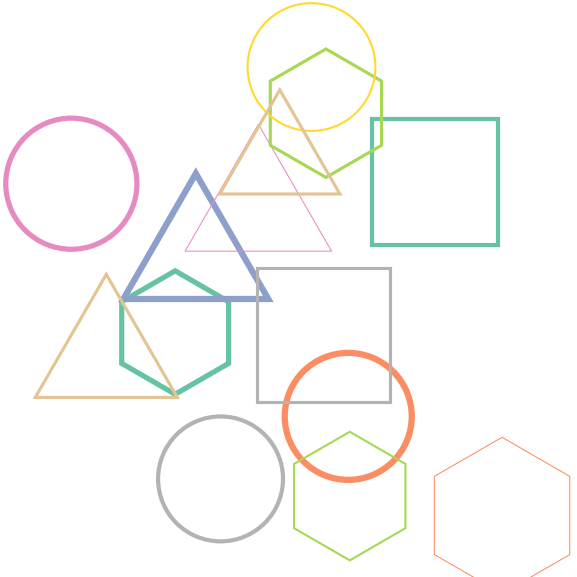[{"shape": "square", "thickness": 2, "radius": 0.54, "center": [0.753, 0.685]}, {"shape": "hexagon", "thickness": 2.5, "radius": 0.53, "center": [0.303, 0.423]}, {"shape": "circle", "thickness": 3, "radius": 0.55, "center": [0.603, 0.278]}, {"shape": "hexagon", "thickness": 0.5, "radius": 0.68, "center": [0.869, 0.107]}, {"shape": "triangle", "thickness": 3, "radius": 0.72, "center": [0.339, 0.554]}, {"shape": "circle", "thickness": 2.5, "radius": 0.57, "center": [0.124, 0.681]}, {"shape": "triangle", "thickness": 0.5, "radius": 0.73, "center": [0.447, 0.637]}, {"shape": "hexagon", "thickness": 1, "radius": 0.56, "center": [0.606, 0.14]}, {"shape": "hexagon", "thickness": 1.5, "radius": 0.56, "center": [0.564, 0.803]}, {"shape": "circle", "thickness": 1, "radius": 0.55, "center": [0.539, 0.883]}, {"shape": "triangle", "thickness": 1.5, "radius": 0.71, "center": [0.184, 0.382]}, {"shape": "triangle", "thickness": 1.5, "radius": 0.6, "center": [0.485, 0.723]}, {"shape": "square", "thickness": 1.5, "radius": 0.58, "center": [0.56, 0.419]}, {"shape": "circle", "thickness": 2, "radius": 0.54, "center": [0.382, 0.17]}]